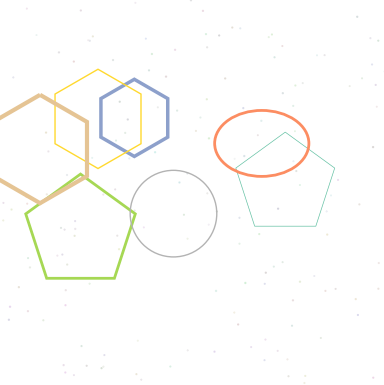[{"shape": "pentagon", "thickness": 0.5, "radius": 0.68, "center": [0.741, 0.522]}, {"shape": "oval", "thickness": 2, "radius": 0.61, "center": [0.68, 0.627]}, {"shape": "hexagon", "thickness": 2.5, "radius": 0.5, "center": [0.349, 0.694]}, {"shape": "pentagon", "thickness": 2, "radius": 0.75, "center": [0.209, 0.398]}, {"shape": "hexagon", "thickness": 1, "radius": 0.64, "center": [0.255, 0.691]}, {"shape": "hexagon", "thickness": 3, "radius": 0.7, "center": [0.104, 0.613]}, {"shape": "circle", "thickness": 1, "radius": 0.56, "center": [0.451, 0.445]}]